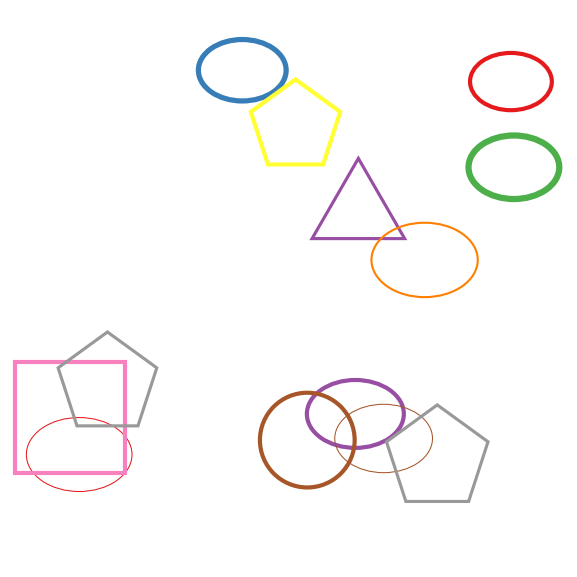[{"shape": "oval", "thickness": 2, "radius": 0.35, "center": [0.885, 0.858]}, {"shape": "oval", "thickness": 0.5, "radius": 0.46, "center": [0.137, 0.212]}, {"shape": "oval", "thickness": 2.5, "radius": 0.38, "center": [0.42, 0.878]}, {"shape": "oval", "thickness": 3, "radius": 0.39, "center": [0.89, 0.71]}, {"shape": "triangle", "thickness": 1.5, "radius": 0.46, "center": [0.621, 0.632]}, {"shape": "oval", "thickness": 2, "radius": 0.42, "center": [0.615, 0.282]}, {"shape": "oval", "thickness": 1, "radius": 0.46, "center": [0.735, 0.549]}, {"shape": "pentagon", "thickness": 2, "radius": 0.41, "center": [0.512, 0.78]}, {"shape": "circle", "thickness": 2, "radius": 0.41, "center": [0.532, 0.237]}, {"shape": "oval", "thickness": 0.5, "radius": 0.42, "center": [0.664, 0.24]}, {"shape": "square", "thickness": 2, "radius": 0.48, "center": [0.122, 0.276]}, {"shape": "pentagon", "thickness": 1.5, "radius": 0.45, "center": [0.186, 0.334]}, {"shape": "pentagon", "thickness": 1.5, "radius": 0.46, "center": [0.757, 0.206]}]